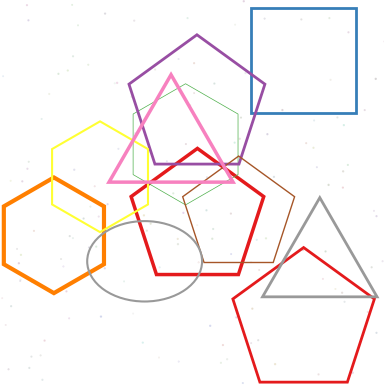[{"shape": "pentagon", "thickness": 2.5, "radius": 0.91, "center": [0.513, 0.433]}, {"shape": "pentagon", "thickness": 2, "radius": 0.97, "center": [0.789, 0.164]}, {"shape": "square", "thickness": 2, "radius": 0.68, "center": [0.788, 0.842]}, {"shape": "hexagon", "thickness": 0.5, "radius": 0.79, "center": [0.482, 0.625]}, {"shape": "pentagon", "thickness": 2, "radius": 0.93, "center": [0.512, 0.724]}, {"shape": "hexagon", "thickness": 3, "radius": 0.75, "center": [0.14, 0.389]}, {"shape": "hexagon", "thickness": 1.5, "radius": 0.72, "center": [0.26, 0.541]}, {"shape": "pentagon", "thickness": 1, "radius": 0.76, "center": [0.62, 0.442]}, {"shape": "triangle", "thickness": 2.5, "radius": 0.93, "center": [0.444, 0.62]}, {"shape": "triangle", "thickness": 2, "radius": 0.86, "center": [0.831, 0.315]}, {"shape": "oval", "thickness": 1.5, "radius": 0.75, "center": [0.376, 0.321]}]